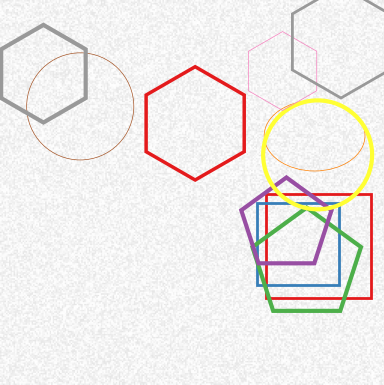[{"shape": "square", "thickness": 2, "radius": 0.68, "center": [0.827, 0.361]}, {"shape": "hexagon", "thickness": 2.5, "radius": 0.74, "center": [0.507, 0.68]}, {"shape": "square", "thickness": 2, "radius": 0.53, "center": [0.774, 0.366]}, {"shape": "pentagon", "thickness": 3, "radius": 0.74, "center": [0.797, 0.312]}, {"shape": "pentagon", "thickness": 3, "radius": 0.62, "center": [0.744, 0.416]}, {"shape": "oval", "thickness": 0.5, "radius": 0.65, "center": [0.817, 0.648]}, {"shape": "circle", "thickness": 3, "radius": 0.71, "center": [0.825, 0.598]}, {"shape": "circle", "thickness": 0.5, "radius": 0.7, "center": [0.208, 0.724]}, {"shape": "hexagon", "thickness": 0.5, "radius": 0.51, "center": [0.734, 0.816]}, {"shape": "hexagon", "thickness": 2, "radius": 0.73, "center": [0.886, 0.891]}, {"shape": "hexagon", "thickness": 3, "radius": 0.63, "center": [0.113, 0.809]}]